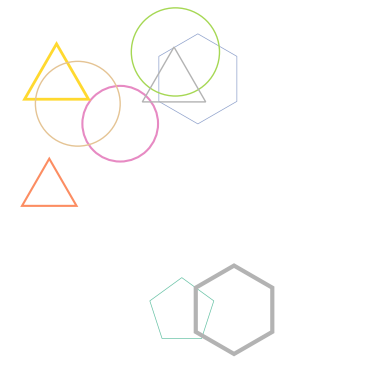[{"shape": "pentagon", "thickness": 0.5, "radius": 0.44, "center": [0.472, 0.192]}, {"shape": "triangle", "thickness": 1.5, "radius": 0.41, "center": [0.128, 0.506]}, {"shape": "hexagon", "thickness": 0.5, "radius": 0.58, "center": [0.514, 0.795]}, {"shape": "circle", "thickness": 1.5, "radius": 0.49, "center": [0.312, 0.679]}, {"shape": "circle", "thickness": 1, "radius": 0.57, "center": [0.456, 0.865]}, {"shape": "triangle", "thickness": 2, "radius": 0.48, "center": [0.147, 0.79]}, {"shape": "circle", "thickness": 1, "radius": 0.55, "center": [0.202, 0.731]}, {"shape": "hexagon", "thickness": 3, "radius": 0.57, "center": [0.608, 0.195]}, {"shape": "triangle", "thickness": 1, "radius": 0.48, "center": [0.452, 0.783]}]